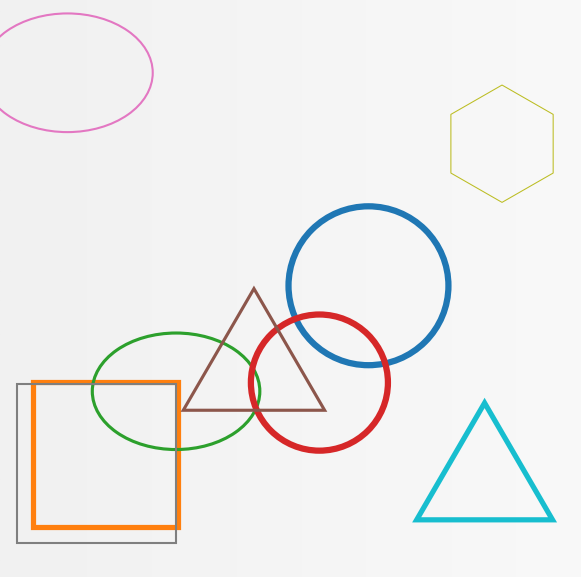[{"shape": "circle", "thickness": 3, "radius": 0.69, "center": [0.634, 0.504]}, {"shape": "square", "thickness": 2.5, "radius": 0.62, "center": [0.182, 0.212]}, {"shape": "oval", "thickness": 1.5, "radius": 0.72, "center": [0.303, 0.322]}, {"shape": "circle", "thickness": 3, "radius": 0.59, "center": [0.55, 0.337]}, {"shape": "triangle", "thickness": 1.5, "radius": 0.7, "center": [0.437, 0.359]}, {"shape": "oval", "thickness": 1, "radius": 0.73, "center": [0.116, 0.873]}, {"shape": "square", "thickness": 1, "radius": 0.69, "center": [0.166, 0.197]}, {"shape": "hexagon", "thickness": 0.5, "radius": 0.51, "center": [0.864, 0.75]}, {"shape": "triangle", "thickness": 2.5, "radius": 0.67, "center": [0.834, 0.166]}]